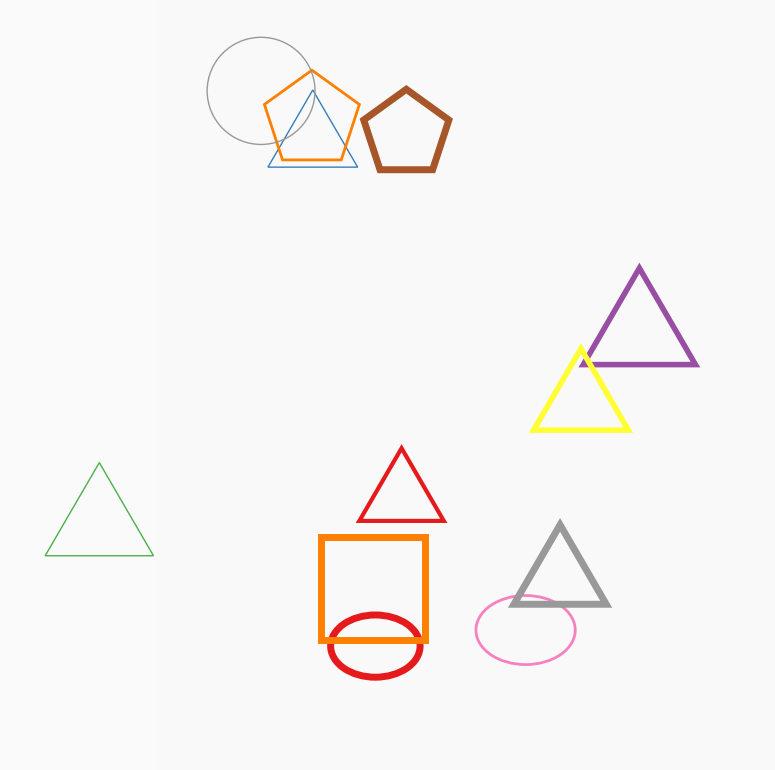[{"shape": "triangle", "thickness": 1.5, "radius": 0.31, "center": [0.518, 0.355]}, {"shape": "oval", "thickness": 2.5, "radius": 0.29, "center": [0.484, 0.161]}, {"shape": "triangle", "thickness": 0.5, "radius": 0.33, "center": [0.404, 0.816]}, {"shape": "triangle", "thickness": 0.5, "radius": 0.4, "center": [0.128, 0.319]}, {"shape": "triangle", "thickness": 2, "radius": 0.42, "center": [0.825, 0.568]}, {"shape": "square", "thickness": 2.5, "radius": 0.33, "center": [0.481, 0.236]}, {"shape": "pentagon", "thickness": 1, "radius": 0.32, "center": [0.402, 0.844]}, {"shape": "triangle", "thickness": 2, "radius": 0.35, "center": [0.75, 0.477]}, {"shape": "pentagon", "thickness": 2.5, "radius": 0.29, "center": [0.524, 0.826]}, {"shape": "oval", "thickness": 1, "radius": 0.32, "center": [0.678, 0.182]}, {"shape": "circle", "thickness": 0.5, "radius": 0.35, "center": [0.337, 0.882]}, {"shape": "triangle", "thickness": 2.5, "radius": 0.34, "center": [0.723, 0.25]}]